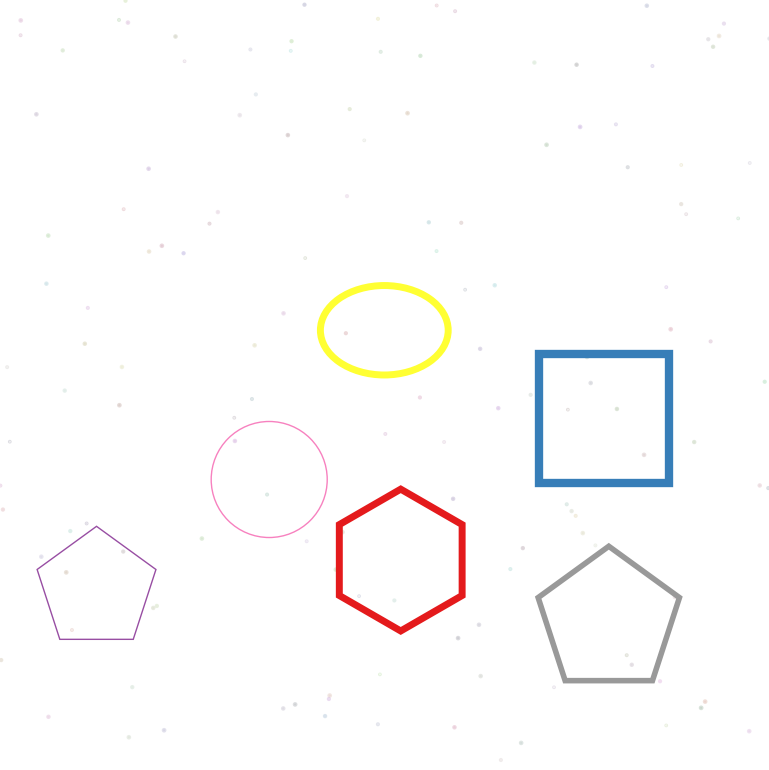[{"shape": "hexagon", "thickness": 2.5, "radius": 0.46, "center": [0.52, 0.273]}, {"shape": "square", "thickness": 3, "radius": 0.42, "center": [0.785, 0.457]}, {"shape": "pentagon", "thickness": 0.5, "radius": 0.41, "center": [0.125, 0.235]}, {"shape": "oval", "thickness": 2.5, "radius": 0.41, "center": [0.499, 0.571]}, {"shape": "circle", "thickness": 0.5, "radius": 0.38, "center": [0.35, 0.377]}, {"shape": "pentagon", "thickness": 2, "radius": 0.48, "center": [0.791, 0.194]}]